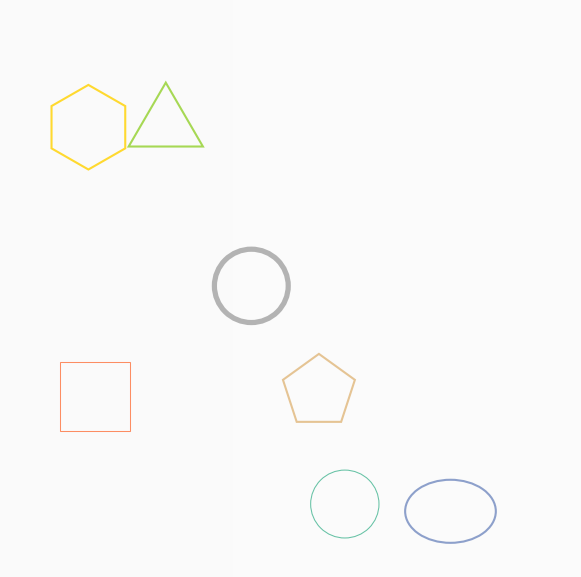[{"shape": "circle", "thickness": 0.5, "radius": 0.29, "center": [0.593, 0.126]}, {"shape": "square", "thickness": 0.5, "radius": 0.3, "center": [0.163, 0.312]}, {"shape": "oval", "thickness": 1, "radius": 0.39, "center": [0.775, 0.114]}, {"shape": "triangle", "thickness": 1, "radius": 0.37, "center": [0.285, 0.782]}, {"shape": "hexagon", "thickness": 1, "radius": 0.37, "center": [0.152, 0.779]}, {"shape": "pentagon", "thickness": 1, "radius": 0.33, "center": [0.549, 0.321]}, {"shape": "circle", "thickness": 2.5, "radius": 0.32, "center": [0.432, 0.504]}]